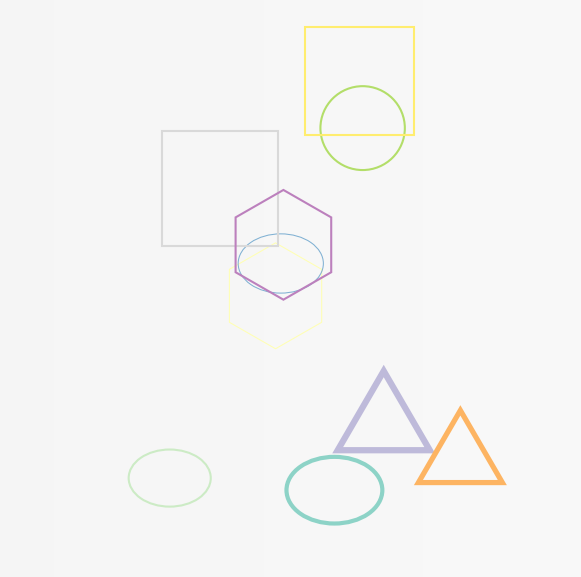[{"shape": "oval", "thickness": 2, "radius": 0.41, "center": [0.575, 0.15]}, {"shape": "hexagon", "thickness": 0.5, "radius": 0.46, "center": [0.474, 0.487]}, {"shape": "triangle", "thickness": 3, "radius": 0.46, "center": [0.66, 0.265]}, {"shape": "oval", "thickness": 0.5, "radius": 0.37, "center": [0.483, 0.543]}, {"shape": "triangle", "thickness": 2.5, "radius": 0.42, "center": [0.792, 0.205]}, {"shape": "circle", "thickness": 1, "radius": 0.36, "center": [0.624, 0.777]}, {"shape": "square", "thickness": 1, "radius": 0.5, "center": [0.379, 0.673]}, {"shape": "hexagon", "thickness": 1, "radius": 0.47, "center": [0.488, 0.575]}, {"shape": "oval", "thickness": 1, "radius": 0.35, "center": [0.292, 0.171]}, {"shape": "square", "thickness": 1, "radius": 0.47, "center": [0.619, 0.859]}]